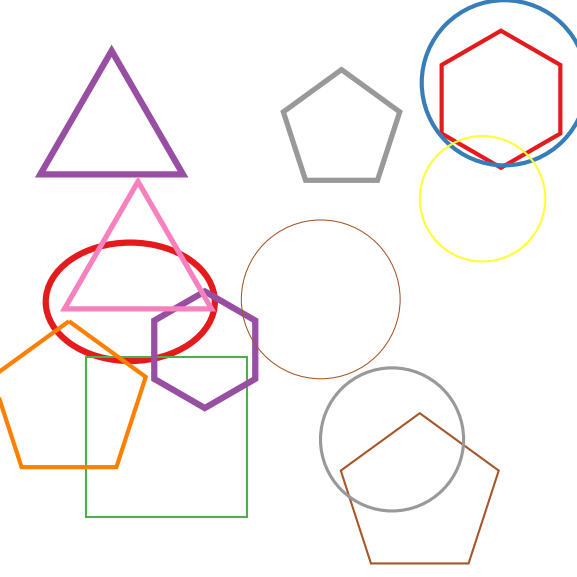[{"shape": "oval", "thickness": 3, "radius": 0.73, "center": [0.226, 0.477]}, {"shape": "hexagon", "thickness": 2, "radius": 0.59, "center": [0.868, 0.827]}, {"shape": "circle", "thickness": 2, "radius": 0.71, "center": [0.873, 0.856]}, {"shape": "square", "thickness": 1, "radius": 0.69, "center": [0.288, 0.242]}, {"shape": "triangle", "thickness": 3, "radius": 0.71, "center": [0.193, 0.769]}, {"shape": "hexagon", "thickness": 3, "radius": 0.5, "center": [0.355, 0.394]}, {"shape": "pentagon", "thickness": 2, "radius": 0.7, "center": [0.119, 0.303]}, {"shape": "circle", "thickness": 1, "radius": 0.54, "center": [0.836, 0.655]}, {"shape": "circle", "thickness": 0.5, "radius": 0.69, "center": [0.555, 0.481]}, {"shape": "pentagon", "thickness": 1, "radius": 0.72, "center": [0.727, 0.14]}, {"shape": "triangle", "thickness": 2.5, "radius": 0.74, "center": [0.239, 0.538]}, {"shape": "circle", "thickness": 1.5, "radius": 0.62, "center": [0.679, 0.238]}, {"shape": "pentagon", "thickness": 2.5, "radius": 0.53, "center": [0.591, 0.773]}]